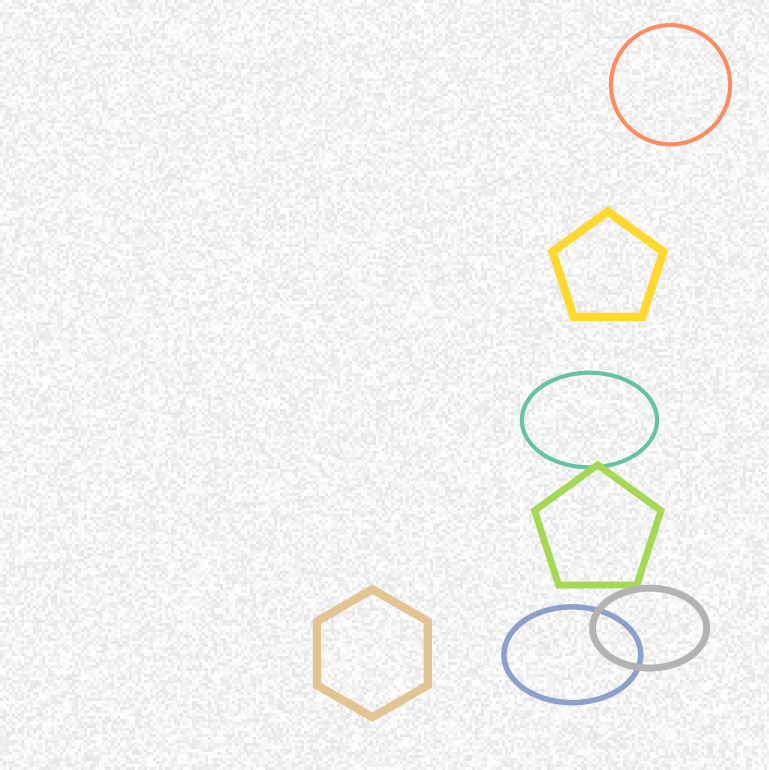[{"shape": "oval", "thickness": 1.5, "radius": 0.44, "center": [0.766, 0.454]}, {"shape": "circle", "thickness": 1.5, "radius": 0.39, "center": [0.871, 0.89]}, {"shape": "oval", "thickness": 2, "radius": 0.44, "center": [0.743, 0.15]}, {"shape": "pentagon", "thickness": 2.5, "radius": 0.43, "center": [0.776, 0.31]}, {"shape": "pentagon", "thickness": 3, "radius": 0.38, "center": [0.79, 0.65]}, {"shape": "hexagon", "thickness": 3, "radius": 0.42, "center": [0.484, 0.152]}, {"shape": "oval", "thickness": 2.5, "radius": 0.37, "center": [0.844, 0.184]}]